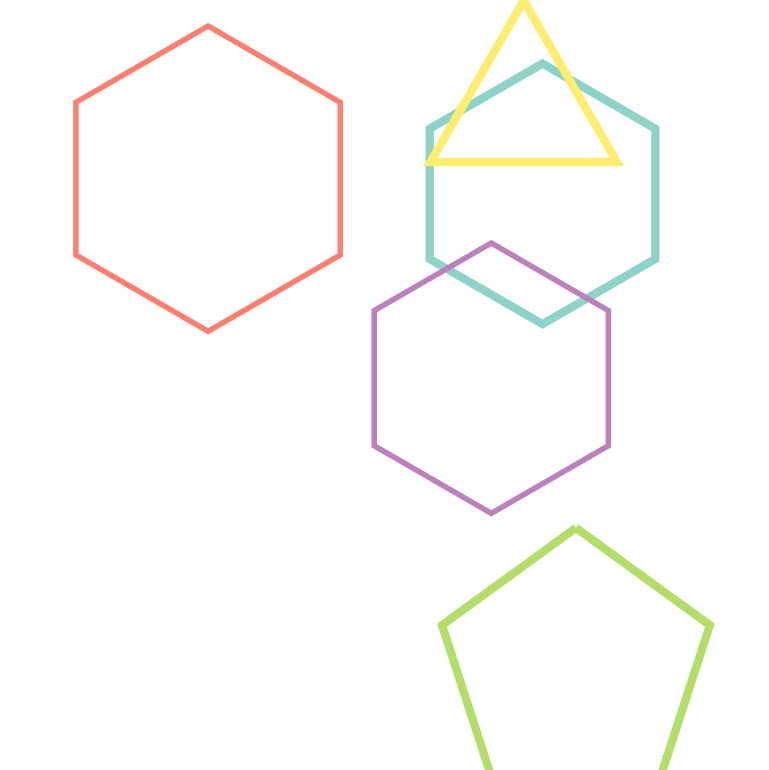[{"shape": "hexagon", "thickness": 3, "radius": 0.85, "center": [0.705, 0.748]}, {"shape": "hexagon", "thickness": 2, "radius": 0.99, "center": [0.27, 0.768]}, {"shape": "pentagon", "thickness": 3, "radius": 0.91, "center": [0.748, 0.132]}, {"shape": "hexagon", "thickness": 2, "radius": 0.88, "center": [0.638, 0.509]}, {"shape": "triangle", "thickness": 3, "radius": 0.7, "center": [0.68, 0.86]}]